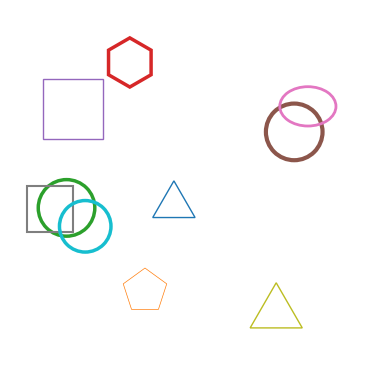[{"shape": "triangle", "thickness": 1, "radius": 0.32, "center": [0.452, 0.467]}, {"shape": "pentagon", "thickness": 0.5, "radius": 0.3, "center": [0.377, 0.244]}, {"shape": "circle", "thickness": 2.5, "radius": 0.37, "center": [0.173, 0.46]}, {"shape": "hexagon", "thickness": 2.5, "radius": 0.32, "center": [0.337, 0.838]}, {"shape": "square", "thickness": 1, "radius": 0.39, "center": [0.189, 0.718]}, {"shape": "circle", "thickness": 3, "radius": 0.37, "center": [0.764, 0.657]}, {"shape": "oval", "thickness": 2, "radius": 0.36, "center": [0.8, 0.724]}, {"shape": "square", "thickness": 1.5, "radius": 0.3, "center": [0.13, 0.457]}, {"shape": "triangle", "thickness": 1, "radius": 0.39, "center": [0.717, 0.187]}, {"shape": "circle", "thickness": 2.5, "radius": 0.33, "center": [0.221, 0.412]}]